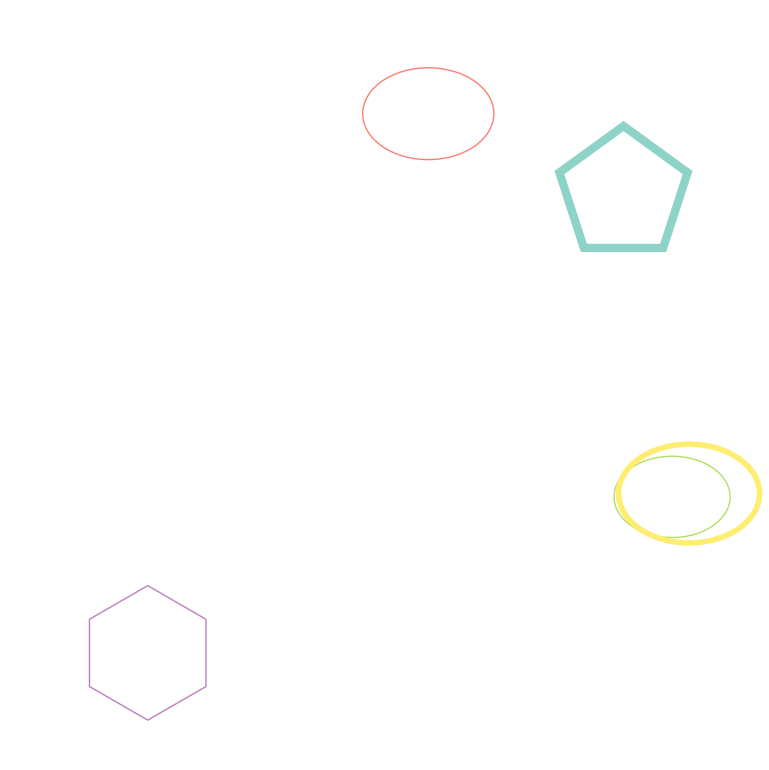[{"shape": "pentagon", "thickness": 3, "radius": 0.44, "center": [0.81, 0.749]}, {"shape": "oval", "thickness": 0.5, "radius": 0.43, "center": [0.556, 0.852]}, {"shape": "oval", "thickness": 0.5, "radius": 0.38, "center": [0.873, 0.355]}, {"shape": "hexagon", "thickness": 0.5, "radius": 0.44, "center": [0.192, 0.152]}, {"shape": "oval", "thickness": 2, "radius": 0.46, "center": [0.895, 0.359]}]